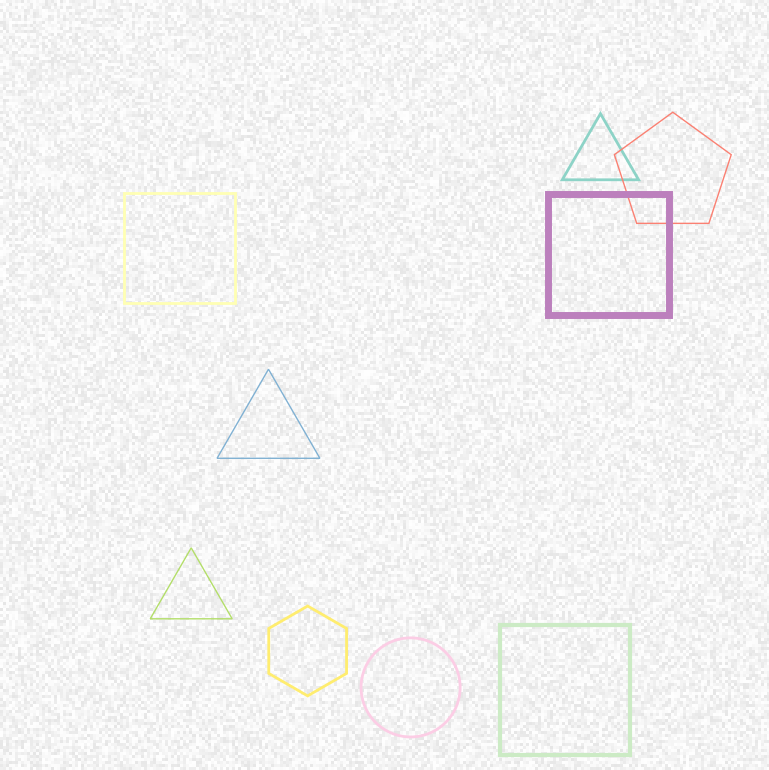[{"shape": "triangle", "thickness": 1, "radius": 0.29, "center": [0.78, 0.795]}, {"shape": "square", "thickness": 1, "radius": 0.36, "center": [0.233, 0.678]}, {"shape": "pentagon", "thickness": 0.5, "radius": 0.4, "center": [0.874, 0.774]}, {"shape": "triangle", "thickness": 0.5, "radius": 0.39, "center": [0.349, 0.443]}, {"shape": "triangle", "thickness": 0.5, "radius": 0.31, "center": [0.248, 0.227]}, {"shape": "circle", "thickness": 1, "radius": 0.32, "center": [0.533, 0.107]}, {"shape": "square", "thickness": 2.5, "radius": 0.39, "center": [0.791, 0.67]}, {"shape": "square", "thickness": 1.5, "radius": 0.42, "center": [0.734, 0.104]}, {"shape": "hexagon", "thickness": 1, "radius": 0.29, "center": [0.4, 0.155]}]